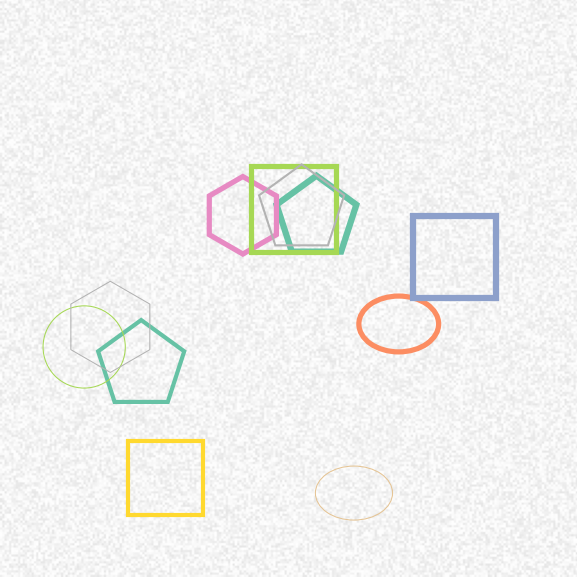[{"shape": "pentagon", "thickness": 3, "radius": 0.36, "center": [0.548, 0.622]}, {"shape": "pentagon", "thickness": 2, "radius": 0.39, "center": [0.244, 0.367]}, {"shape": "oval", "thickness": 2.5, "radius": 0.35, "center": [0.69, 0.438]}, {"shape": "square", "thickness": 3, "radius": 0.36, "center": [0.787, 0.554]}, {"shape": "hexagon", "thickness": 2.5, "radius": 0.34, "center": [0.421, 0.626]}, {"shape": "square", "thickness": 2.5, "radius": 0.37, "center": [0.508, 0.638]}, {"shape": "circle", "thickness": 0.5, "radius": 0.36, "center": [0.146, 0.398]}, {"shape": "square", "thickness": 2, "radius": 0.32, "center": [0.287, 0.172]}, {"shape": "oval", "thickness": 0.5, "radius": 0.33, "center": [0.613, 0.145]}, {"shape": "hexagon", "thickness": 0.5, "radius": 0.39, "center": [0.191, 0.433]}, {"shape": "pentagon", "thickness": 1, "radius": 0.39, "center": [0.522, 0.637]}]